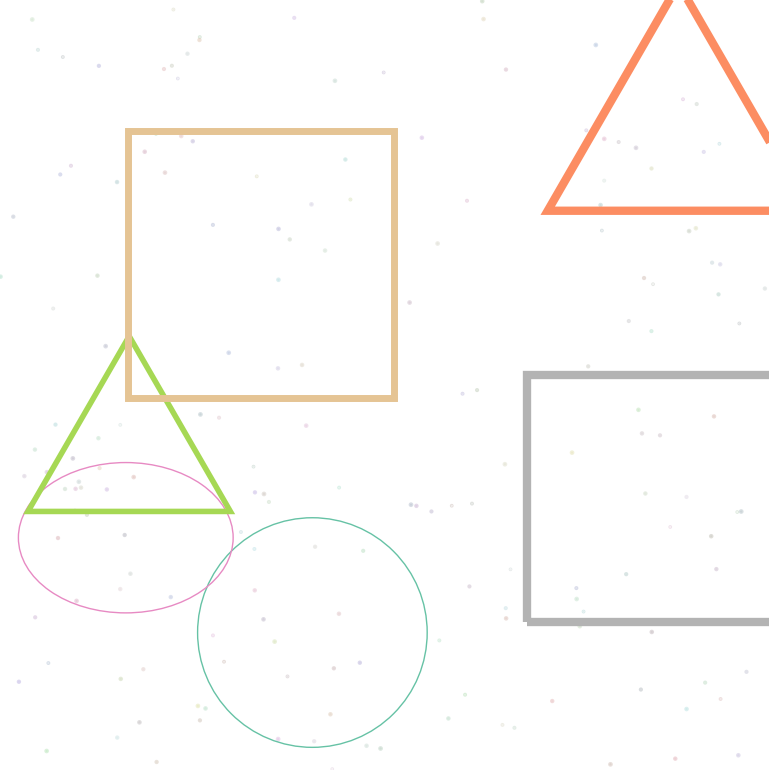[{"shape": "circle", "thickness": 0.5, "radius": 0.75, "center": [0.406, 0.179]}, {"shape": "triangle", "thickness": 3, "radius": 0.98, "center": [0.881, 0.824]}, {"shape": "oval", "thickness": 0.5, "radius": 0.7, "center": [0.163, 0.302]}, {"shape": "triangle", "thickness": 2, "radius": 0.76, "center": [0.168, 0.412]}, {"shape": "square", "thickness": 2.5, "radius": 0.86, "center": [0.339, 0.657]}, {"shape": "square", "thickness": 3, "radius": 0.8, "center": [0.844, 0.353]}]